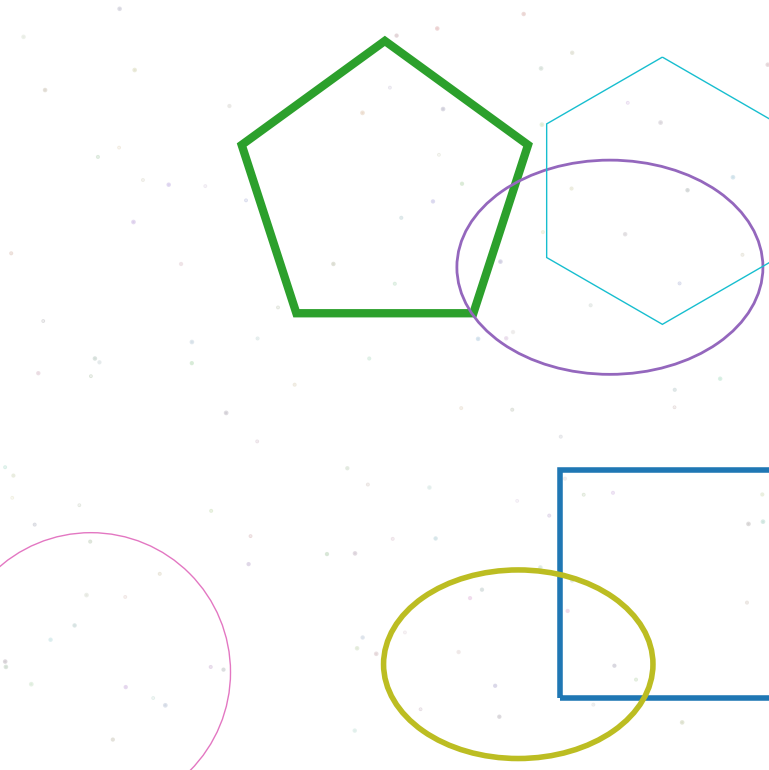[{"shape": "square", "thickness": 2, "radius": 0.74, "center": [0.876, 0.242]}, {"shape": "pentagon", "thickness": 3, "radius": 0.98, "center": [0.5, 0.751]}, {"shape": "oval", "thickness": 1, "radius": 0.99, "center": [0.792, 0.653]}, {"shape": "circle", "thickness": 0.5, "radius": 0.91, "center": [0.118, 0.127]}, {"shape": "oval", "thickness": 2, "radius": 0.87, "center": [0.673, 0.137]}, {"shape": "hexagon", "thickness": 0.5, "radius": 0.87, "center": [0.86, 0.752]}]